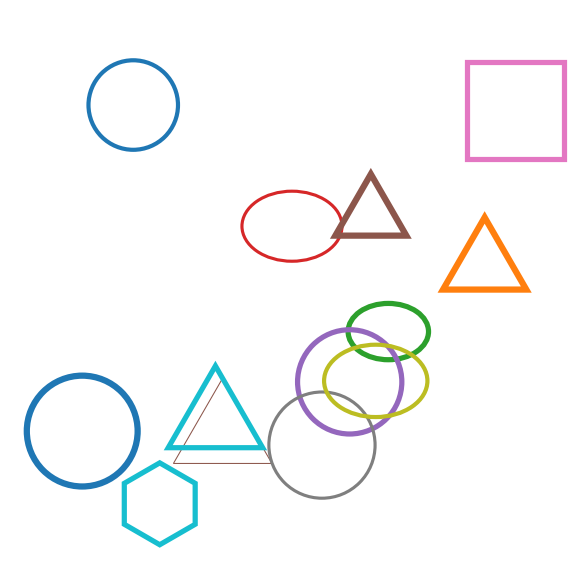[{"shape": "circle", "thickness": 3, "radius": 0.48, "center": [0.142, 0.253]}, {"shape": "circle", "thickness": 2, "radius": 0.39, "center": [0.231, 0.817]}, {"shape": "triangle", "thickness": 3, "radius": 0.42, "center": [0.839, 0.539]}, {"shape": "oval", "thickness": 2.5, "radius": 0.35, "center": [0.672, 0.425]}, {"shape": "oval", "thickness": 1.5, "radius": 0.43, "center": [0.506, 0.607]}, {"shape": "circle", "thickness": 2.5, "radius": 0.45, "center": [0.606, 0.338]}, {"shape": "triangle", "thickness": 3, "radius": 0.35, "center": [0.642, 0.627]}, {"shape": "triangle", "thickness": 0.5, "radius": 0.49, "center": [0.386, 0.246]}, {"shape": "square", "thickness": 2.5, "radius": 0.42, "center": [0.893, 0.808]}, {"shape": "circle", "thickness": 1.5, "radius": 0.46, "center": [0.558, 0.228]}, {"shape": "oval", "thickness": 2, "radius": 0.45, "center": [0.651, 0.34]}, {"shape": "triangle", "thickness": 2.5, "radius": 0.47, "center": [0.373, 0.271]}, {"shape": "hexagon", "thickness": 2.5, "radius": 0.35, "center": [0.277, 0.127]}]